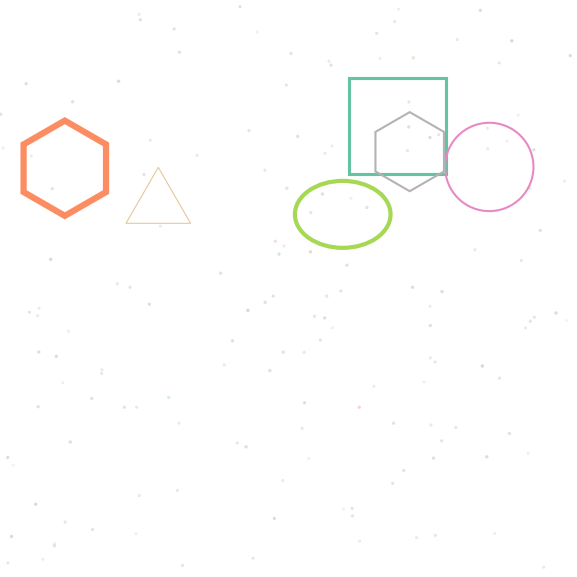[{"shape": "square", "thickness": 1.5, "radius": 0.42, "center": [0.688, 0.781]}, {"shape": "hexagon", "thickness": 3, "radius": 0.41, "center": [0.112, 0.708]}, {"shape": "circle", "thickness": 1, "radius": 0.38, "center": [0.847, 0.71]}, {"shape": "oval", "thickness": 2, "radius": 0.41, "center": [0.593, 0.628]}, {"shape": "triangle", "thickness": 0.5, "radius": 0.32, "center": [0.274, 0.645]}, {"shape": "hexagon", "thickness": 1, "radius": 0.34, "center": [0.709, 0.737]}]